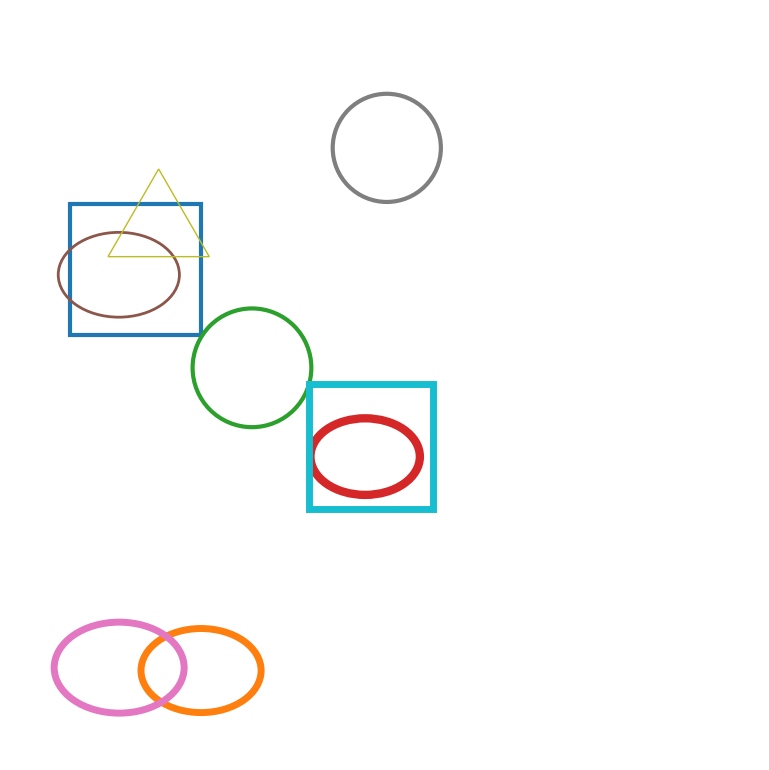[{"shape": "square", "thickness": 1.5, "radius": 0.42, "center": [0.176, 0.65]}, {"shape": "oval", "thickness": 2.5, "radius": 0.39, "center": [0.261, 0.129]}, {"shape": "circle", "thickness": 1.5, "radius": 0.39, "center": [0.327, 0.522]}, {"shape": "oval", "thickness": 3, "radius": 0.36, "center": [0.474, 0.407]}, {"shape": "oval", "thickness": 1, "radius": 0.39, "center": [0.154, 0.643]}, {"shape": "oval", "thickness": 2.5, "radius": 0.42, "center": [0.155, 0.133]}, {"shape": "circle", "thickness": 1.5, "radius": 0.35, "center": [0.502, 0.808]}, {"shape": "triangle", "thickness": 0.5, "radius": 0.38, "center": [0.206, 0.705]}, {"shape": "square", "thickness": 2.5, "radius": 0.4, "center": [0.482, 0.42]}]